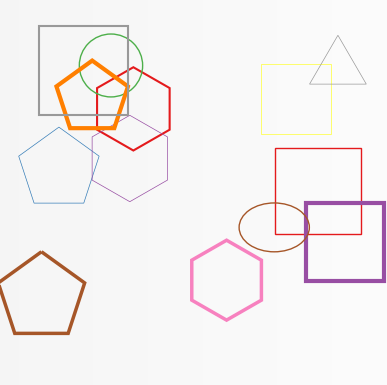[{"shape": "square", "thickness": 1, "radius": 0.55, "center": [0.82, 0.504]}, {"shape": "hexagon", "thickness": 1.5, "radius": 0.54, "center": [0.344, 0.717]}, {"shape": "pentagon", "thickness": 0.5, "radius": 0.55, "center": [0.152, 0.561]}, {"shape": "circle", "thickness": 1, "radius": 0.41, "center": [0.286, 0.83]}, {"shape": "hexagon", "thickness": 0.5, "radius": 0.56, "center": [0.335, 0.588]}, {"shape": "square", "thickness": 3, "radius": 0.51, "center": [0.891, 0.373]}, {"shape": "pentagon", "thickness": 3, "radius": 0.49, "center": [0.238, 0.746]}, {"shape": "square", "thickness": 0.5, "radius": 0.45, "center": [0.764, 0.743]}, {"shape": "oval", "thickness": 1, "radius": 0.45, "center": [0.708, 0.409]}, {"shape": "pentagon", "thickness": 2.5, "radius": 0.59, "center": [0.107, 0.229]}, {"shape": "hexagon", "thickness": 2.5, "radius": 0.52, "center": [0.585, 0.272]}, {"shape": "triangle", "thickness": 0.5, "radius": 0.42, "center": [0.872, 0.824]}, {"shape": "square", "thickness": 1.5, "radius": 0.57, "center": [0.215, 0.817]}]